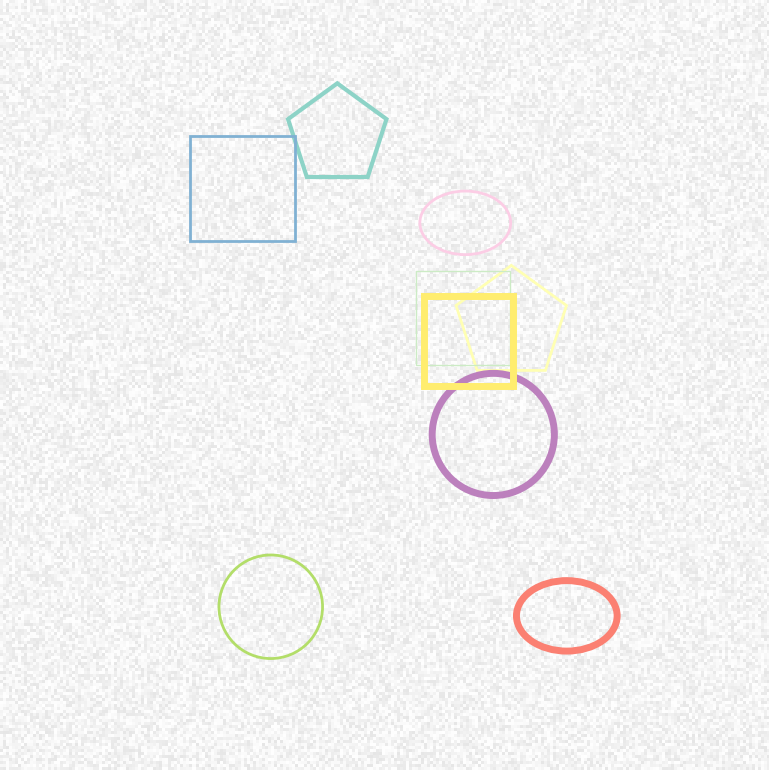[{"shape": "pentagon", "thickness": 1.5, "radius": 0.34, "center": [0.438, 0.825]}, {"shape": "pentagon", "thickness": 1, "radius": 0.38, "center": [0.664, 0.58]}, {"shape": "oval", "thickness": 2.5, "radius": 0.33, "center": [0.736, 0.2]}, {"shape": "square", "thickness": 1, "radius": 0.34, "center": [0.315, 0.755]}, {"shape": "circle", "thickness": 1, "radius": 0.34, "center": [0.352, 0.212]}, {"shape": "oval", "thickness": 1, "radius": 0.29, "center": [0.604, 0.711]}, {"shape": "circle", "thickness": 2.5, "radius": 0.4, "center": [0.641, 0.436]}, {"shape": "square", "thickness": 0.5, "radius": 0.31, "center": [0.601, 0.586]}, {"shape": "square", "thickness": 2.5, "radius": 0.29, "center": [0.609, 0.557]}]